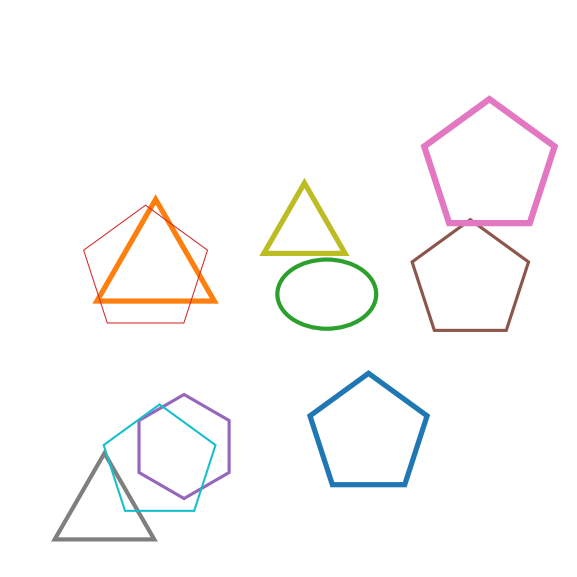[{"shape": "pentagon", "thickness": 2.5, "radius": 0.53, "center": [0.638, 0.246]}, {"shape": "triangle", "thickness": 2.5, "radius": 0.59, "center": [0.27, 0.536]}, {"shape": "oval", "thickness": 2, "radius": 0.43, "center": [0.566, 0.49]}, {"shape": "pentagon", "thickness": 0.5, "radius": 0.56, "center": [0.252, 0.531]}, {"shape": "hexagon", "thickness": 1.5, "radius": 0.45, "center": [0.319, 0.226]}, {"shape": "pentagon", "thickness": 1.5, "radius": 0.53, "center": [0.814, 0.513]}, {"shape": "pentagon", "thickness": 3, "radius": 0.59, "center": [0.847, 0.709]}, {"shape": "triangle", "thickness": 2, "radius": 0.5, "center": [0.181, 0.115]}, {"shape": "triangle", "thickness": 2.5, "radius": 0.41, "center": [0.527, 0.601]}, {"shape": "pentagon", "thickness": 1, "radius": 0.51, "center": [0.276, 0.197]}]